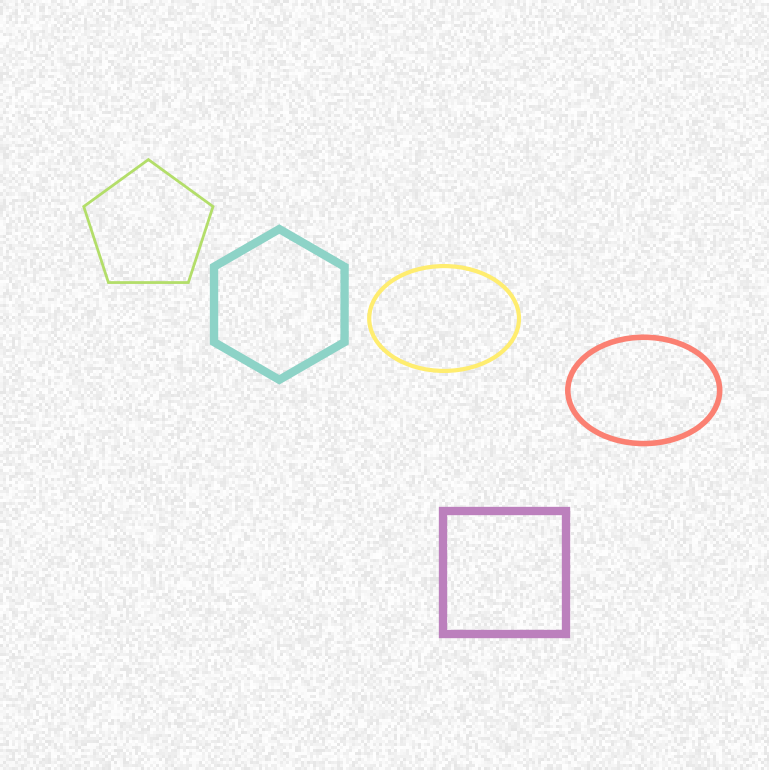[{"shape": "hexagon", "thickness": 3, "radius": 0.49, "center": [0.363, 0.605]}, {"shape": "oval", "thickness": 2, "radius": 0.49, "center": [0.836, 0.493]}, {"shape": "pentagon", "thickness": 1, "radius": 0.44, "center": [0.193, 0.704]}, {"shape": "square", "thickness": 3, "radius": 0.4, "center": [0.656, 0.256]}, {"shape": "oval", "thickness": 1.5, "radius": 0.49, "center": [0.577, 0.586]}]